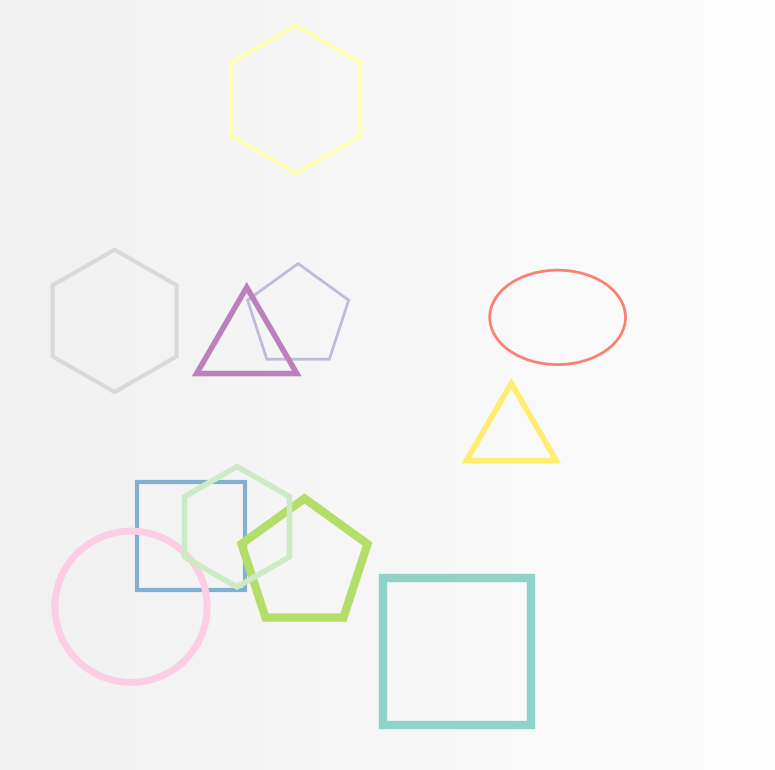[{"shape": "square", "thickness": 3, "radius": 0.48, "center": [0.589, 0.154]}, {"shape": "hexagon", "thickness": 1.5, "radius": 0.48, "center": [0.382, 0.871]}, {"shape": "pentagon", "thickness": 1, "radius": 0.34, "center": [0.385, 0.589]}, {"shape": "oval", "thickness": 1, "radius": 0.44, "center": [0.72, 0.588]}, {"shape": "square", "thickness": 1.5, "radius": 0.35, "center": [0.246, 0.304]}, {"shape": "pentagon", "thickness": 3, "radius": 0.43, "center": [0.393, 0.267]}, {"shape": "circle", "thickness": 2.5, "radius": 0.49, "center": [0.169, 0.212]}, {"shape": "hexagon", "thickness": 1.5, "radius": 0.46, "center": [0.148, 0.583]}, {"shape": "triangle", "thickness": 2, "radius": 0.37, "center": [0.318, 0.552]}, {"shape": "hexagon", "thickness": 2, "radius": 0.39, "center": [0.306, 0.316]}, {"shape": "triangle", "thickness": 2, "radius": 0.33, "center": [0.66, 0.435]}]